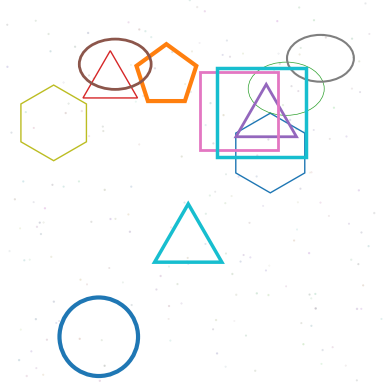[{"shape": "circle", "thickness": 3, "radius": 0.51, "center": [0.257, 0.125]}, {"shape": "hexagon", "thickness": 1, "radius": 0.52, "center": [0.702, 0.603]}, {"shape": "pentagon", "thickness": 3, "radius": 0.41, "center": [0.432, 0.804]}, {"shape": "oval", "thickness": 0.5, "radius": 0.49, "center": [0.743, 0.77]}, {"shape": "triangle", "thickness": 1, "radius": 0.41, "center": [0.286, 0.786]}, {"shape": "triangle", "thickness": 2, "radius": 0.45, "center": [0.691, 0.69]}, {"shape": "oval", "thickness": 2, "radius": 0.47, "center": [0.299, 0.833]}, {"shape": "square", "thickness": 2, "radius": 0.51, "center": [0.621, 0.711]}, {"shape": "oval", "thickness": 1.5, "radius": 0.43, "center": [0.832, 0.849]}, {"shape": "hexagon", "thickness": 1, "radius": 0.49, "center": [0.139, 0.681]}, {"shape": "triangle", "thickness": 2.5, "radius": 0.5, "center": [0.489, 0.369]}, {"shape": "square", "thickness": 2.5, "radius": 0.58, "center": [0.68, 0.707]}]